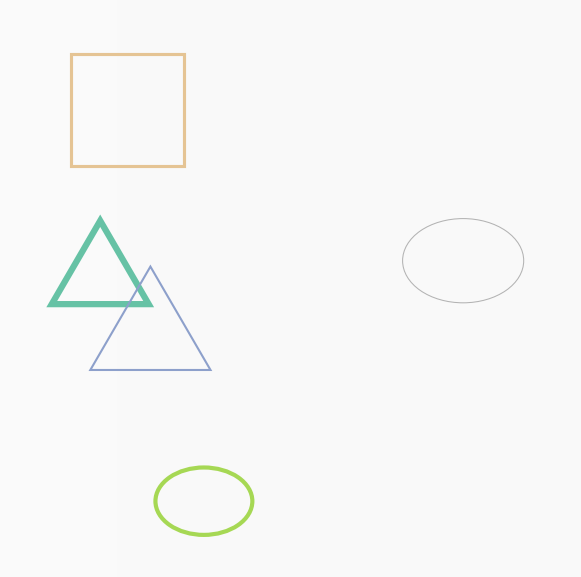[{"shape": "triangle", "thickness": 3, "radius": 0.48, "center": [0.172, 0.521]}, {"shape": "triangle", "thickness": 1, "radius": 0.6, "center": [0.259, 0.418]}, {"shape": "oval", "thickness": 2, "radius": 0.42, "center": [0.351, 0.131]}, {"shape": "square", "thickness": 1.5, "radius": 0.49, "center": [0.219, 0.808]}, {"shape": "oval", "thickness": 0.5, "radius": 0.52, "center": [0.797, 0.548]}]